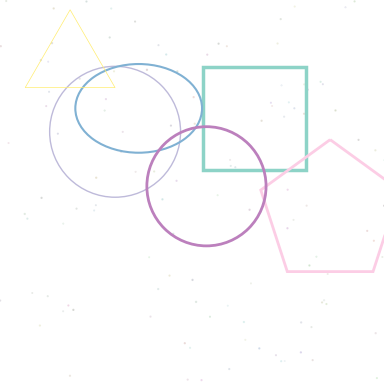[{"shape": "square", "thickness": 2.5, "radius": 0.67, "center": [0.661, 0.692]}, {"shape": "circle", "thickness": 1, "radius": 0.85, "center": [0.299, 0.658]}, {"shape": "oval", "thickness": 1.5, "radius": 0.82, "center": [0.36, 0.719]}, {"shape": "pentagon", "thickness": 2, "radius": 0.95, "center": [0.858, 0.448]}, {"shape": "circle", "thickness": 2, "radius": 0.77, "center": [0.536, 0.516]}, {"shape": "triangle", "thickness": 0.5, "radius": 0.67, "center": [0.182, 0.84]}]